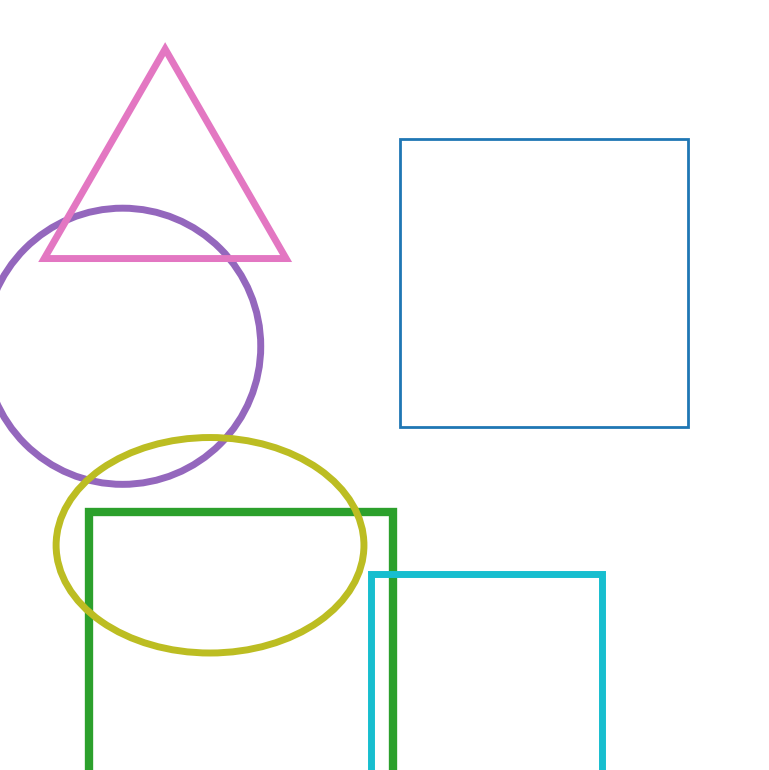[{"shape": "square", "thickness": 1, "radius": 0.93, "center": [0.707, 0.633]}, {"shape": "square", "thickness": 3, "radius": 0.99, "center": [0.313, 0.137]}, {"shape": "circle", "thickness": 2.5, "radius": 0.9, "center": [0.159, 0.55]}, {"shape": "triangle", "thickness": 2.5, "radius": 0.91, "center": [0.214, 0.755]}, {"shape": "oval", "thickness": 2.5, "radius": 1.0, "center": [0.273, 0.292]}, {"shape": "square", "thickness": 2.5, "radius": 0.75, "center": [0.632, 0.104]}]